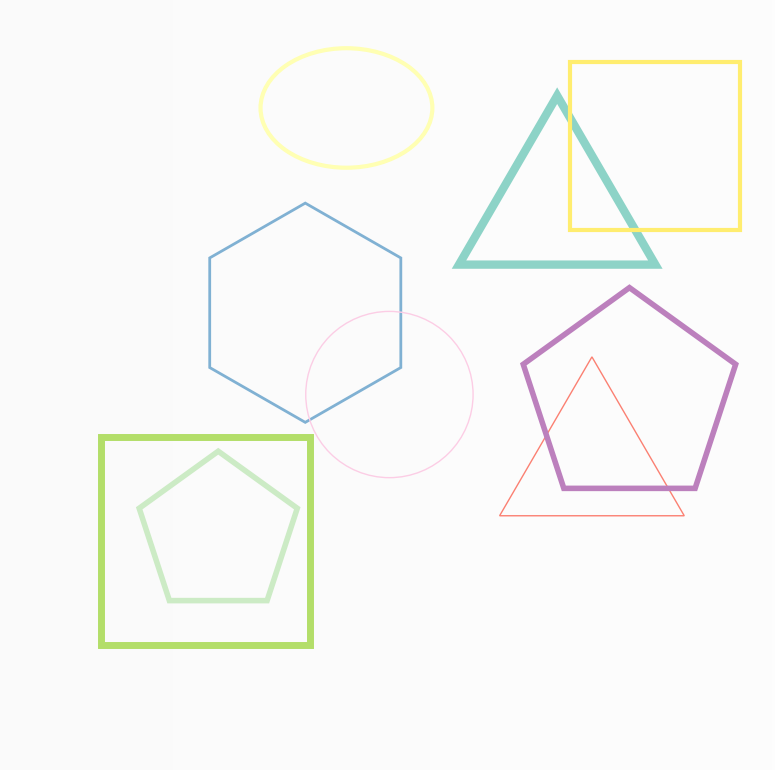[{"shape": "triangle", "thickness": 3, "radius": 0.73, "center": [0.719, 0.729]}, {"shape": "oval", "thickness": 1.5, "radius": 0.55, "center": [0.447, 0.86]}, {"shape": "triangle", "thickness": 0.5, "radius": 0.69, "center": [0.764, 0.399]}, {"shape": "hexagon", "thickness": 1, "radius": 0.71, "center": [0.394, 0.594]}, {"shape": "square", "thickness": 2.5, "radius": 0.67, "center": [0.265, 0.297]}, {"shape": "circle", "thickness": 0.5, "radius": 0.54, "center": [0.502, 0.488]}, {"shape": "pentagon", "thickness": 2, "radius": 0.72, "center": [0.812, 0.482]}, {"shape": "pentagon", "thickness": 2, "radius": 0.54, "center": [0.282, 0.307]}, {"shape": "square", "thickness": 1.5, "radius": 0.55, "center": [0.845, 0.81]}]